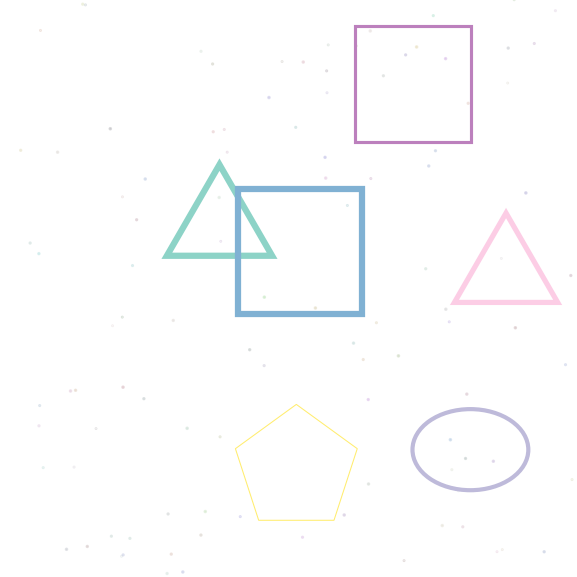[{"shape": "triangle", "thickness": 3, "radius": 0.53, "center": [0.38, 0.609]}, {"shape": "oval", "thickness": 2, "radius": 0.5, "center": [0.815, 0.22]}, {"shape": "square", "thickness": 3, "radius": 0.54, "center": [0.519, 0.563]}, {"shape": "triangle", "thickness": 2.5, "radius": 0.52, "center": [0.876, 0.527]}, {"shape": "square", "thickness": 1.5, "radius": 0.5, "center": [0.715, 0.853]}, {"shape": "pentagon", "thickness": 0.5, "radius": 0.55, "center": [0.513, 0.188]}]